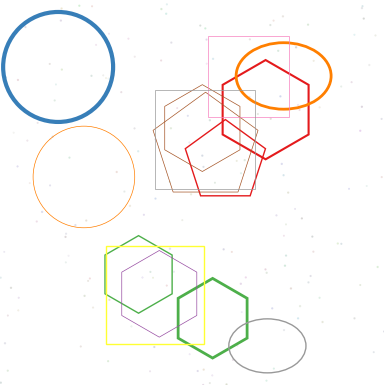[{"shape": "hexagon", "thickness": 1.5, "radius": 0.64, "center": [0.69, 0.715]}, {"shape": "pentagon", "thickness": 1, "radius": 0.55, "center": [0.585, 0.58]}, {"shape": "circle", "thickness": 3, "radius": 0.71, "center": [0.151, 0.826]}, {"shape": "hexagon", "thickness": 2, "radius": 0.52, "center": [0.552, 0.173]}, {"shape": "hexagon", "thickness": 1, "radius": 0.5, "center": [0.36, 0.287]}, {"shape": "hexagon", "thickness": 0.5, "radius": 0.56, "center": [0.414, 0.237]}, {"shape": "oval", "thickness": 2, "radius": 0.62, "center": [0.737, 0.803]}, {"shape": "circle", "thickness": 0.5, "radius": 0.66, "center": [0.218, 0.54]}, {"shape": "square", "thickness": 1, "radius": 0.64, "center": [0.402, 0.234]}, {"shape": "pentagon", "thickness": 0.5, "radius": 0.72, "center": [0.534, 0.617]}, {"shape": "hexagon", "thickness": 0.5, "radius": 0.56, "center": [0.526, 0.667]}, {"shape": "square", "thickness": 0.5, "radius": 0.53, "center": [0.645, 0.8]}, {"shape": "oval", "thickness": 1, "radius": 0.5, "center": [0.695, 0.102]}, {"shape": "square", "thickness": 0.5, "radius": 0.65, "center": [0.532, 0.638]}]